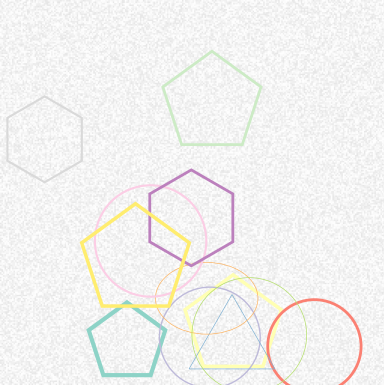[{"shape": "pentagon", "thickness": 3, "radius": 0.52, "center": [0.33, 0.11]}, {"shape": "pentagon", "thickness": 2.5, "radius": 0.66, "center": [0.606, 0.155]}, {"shape": "circle", "thickness": 1, "radius": 0.65, "center": [0.545, 0.123]}, {"shape": "circle", "thickness": 2, "radius": 0.61, "center": [0.817, 0.1]}, {"shape": "triangle", "thickness": 0.5, "radius": 0.64, "center": [0.603, 0.106]}, {"shape": "oval", "thickness": 0.5, "radius": 0.67, "center": [0.537, 0.225]}, {"shape": "circle", "thickness": 0.5, "radius": 0.74, "center": [0.647, 0.13]}, {"shape": "circle", "thickness": 1.5, "radius": 0.72, "center": [0.391, 0.374]}, {"shape": "hexagon", "thickness": 1.5, "radius": 0.56, "center": [0.116, 0.638]}, {"shape": "hexagon", "thickness": 2, "radius": 0.62, "center": [0.497, 0.434]}, {"shape": "pentagon", "thickness": 2, "radius": 0.67, "center": [0.55, 0.733]}, {"shape": "pentagon", "thickness": 2.5, "radius": 0.73, "center": [0.352, 0.324]}]